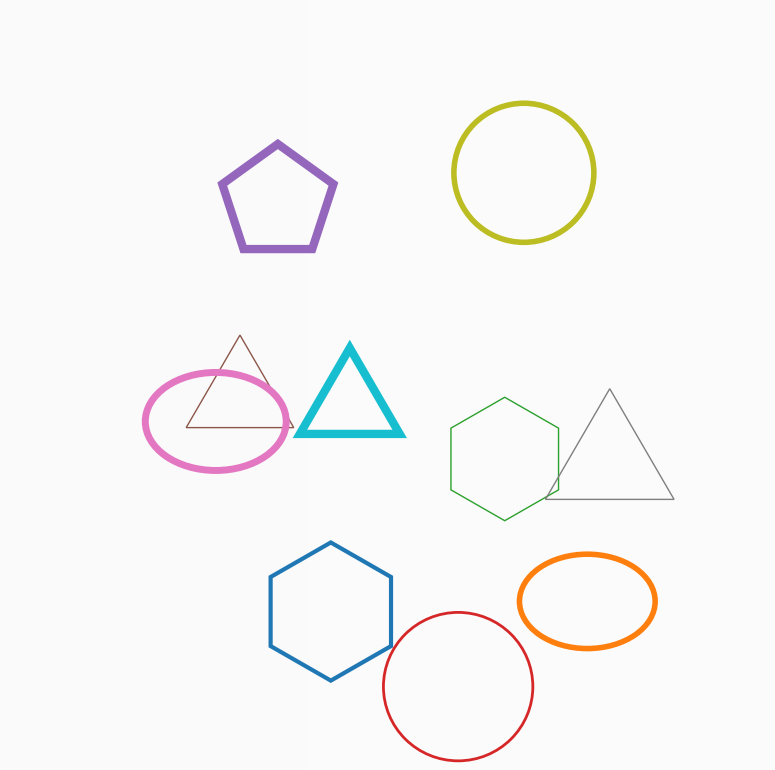[{"shape": "hexagon", "thickness": 1.5, "radius": 0.45, "center": [0.427, 0.206]}, {"shape": "oval", "thickness": 2, "radius": 0.44, "center": [0.758, 0.219]}, {"shape": "hexagon", "thickness": 0.5, "radius": 0.4, "center": [0.651, 0.404]}, {"shape": "circle", "thickness": 1, "radius": 0.48, "center": [0.591, 0.108]}, {"shape": "pentagon", "thickness": 3, "radius": 0.38, "center": [0.359, 0.738]}, {"shape": "triangle", "thickness": 0.5, "radius": 0.4, "center": [0.31, 0.485]}, {"shape": "oval", "thickness": 2.5, "radius": 0.45, "center": [0.278, 0.453]}, {"shape": "triangle", "thickness": 0.5, "radius": 0.48, "center": [0.787, 0.399]}, {"shape": "circle", "thickness": 2, "radius": 0.45, "center": [0.676, 0.776]}, {"shape": "triangle", "thickness": 3, "radius": 0.37, "center": [0.451, 0.474]}]